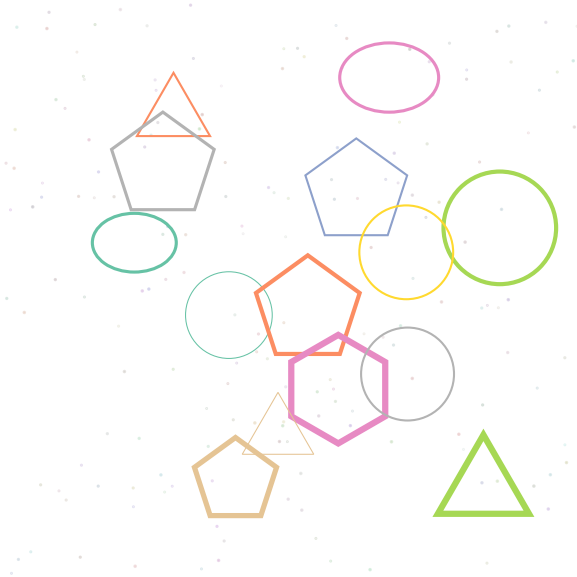[{"shape": "circle", "thickness": 0.5, "radius": 0.38, "center": [0.396, 0.453]}, {"shape": "oval", "thickness": 1.5, "radius": 0.36, "center": [0.233, 0.579]}, {"shape": "triangle", "thickness": 1, "radius": 0.37, "center": [0.3, 0.8]}, {"shape": "pentagon", "thickness": 2, "radius": 0.47, "center": [0.533, 0.463]}, {"shape": "pentagon", "thickness": 1, "radius": 0.46, "center": [0.617, 0.667]}, {"shape": "hexagon", "thickness": 3, "radius": 0.47, "center": [0.586, 0.325]}, {"shape": "oval", "thickness": 1.5, "radius": 0.43, "center": [0.674, 0.865]}, {"shape": "circle", "thickness": 2, "radius": 0.49, "center": [0.865, 0.605]}, {"shape": "triangle", "thickness": 3, "radius": 0.46, "center": [0.837, 0.155]}, {"shape": "circle", "thickness": 1, "radius": 0.41, "center": [0.703, 0.562]}, {"shape": "triangle", "thickness": 0.5, "radius": 0.36, "center": [0.481, 0.248]}, {"shape": "pentagon", "thickness": 2.5, "radius": 0.37, "center": [0.408, 0.167]}, {"shape": "circle", "thickness": 1, "radius": 0.4, "center": [0.706, 0.351]}, {"shape": "pentagon", "thickness": 1.5, "radius": 0.47, "center": [0.282, 0.712]}]